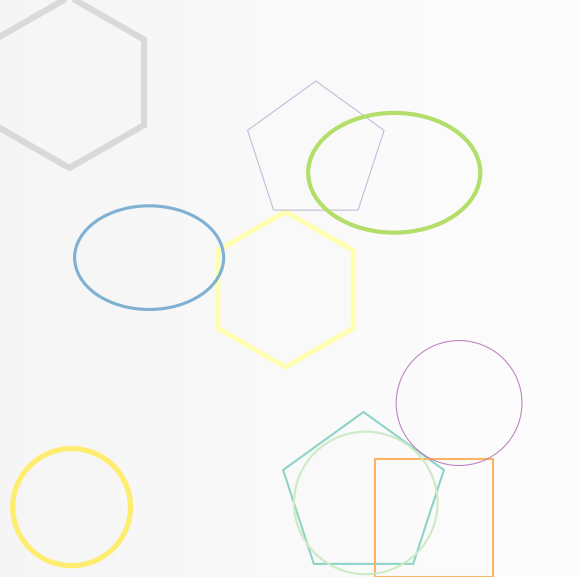[{"shape": "pentagon", "thickness": 1, "radius": 0.73, "center": [0.625, 0.14]}, {"shape": "hexagon", "thickness": 2.5, "radius": 0.67, "center": [0.491, 0.498]}, {"shape": "pentagon", "thickness": 0.5, "radius": 0.62, "center": [0.543, 0.735]}, {"shape": "oval", "thickness": 1.5, "radius": 0.64, "center": [0.257, 0.553]}, {"shape": "square", "thickness": 1, "radius": 0.51, "center": [0.746, 0.102]}, {"shape": "oval", "thickness": 2, "radius": 0.74, "center": [0.678, 0.7]}, {"shape": "hexagon", "thickness": 3, "radius": 0.74, "center": [0.119, 0.857]}, {"shape": "circle", "thickness": 0.5, "radius": 0.54, "center": [0.79, 0.301]}, {"shape": "circle", "thickness": 1, "radius": 0.62, "center": [0.629, 0.128]}, {"shape": "circle", "thickness": 2.5, "radius": 0.51, "center": [0.123, 0.121]}]